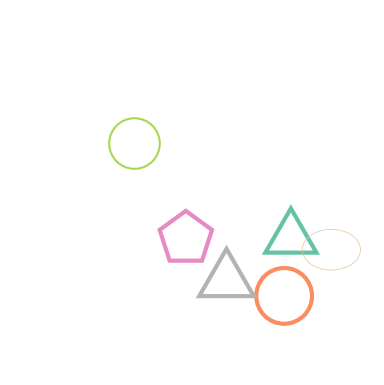[{"shape": "triangle", "thickness": 3, "radius": 0.38, "center": [0.756, 0.382]}, {"shape": "circle", "thickness": 3, "radius": 0.36, "center": [0.738, 0.231]}, {"shape": "pentagon", "thickness": 3, "radius": 0.36, "center": [0.483, 0.381]}, {"shape": "circle", "thickness": 1.5, "radius": 0.33, "center": [0.349, 0.627]}, {"shape": "oval", "thickness": 0.5, "radius": 0.38, "center": [0.861, 0.351]}, {"shape": "triangle", "thickness": 3, "radius": 0.41, "center": [0.588, 0.272]}]